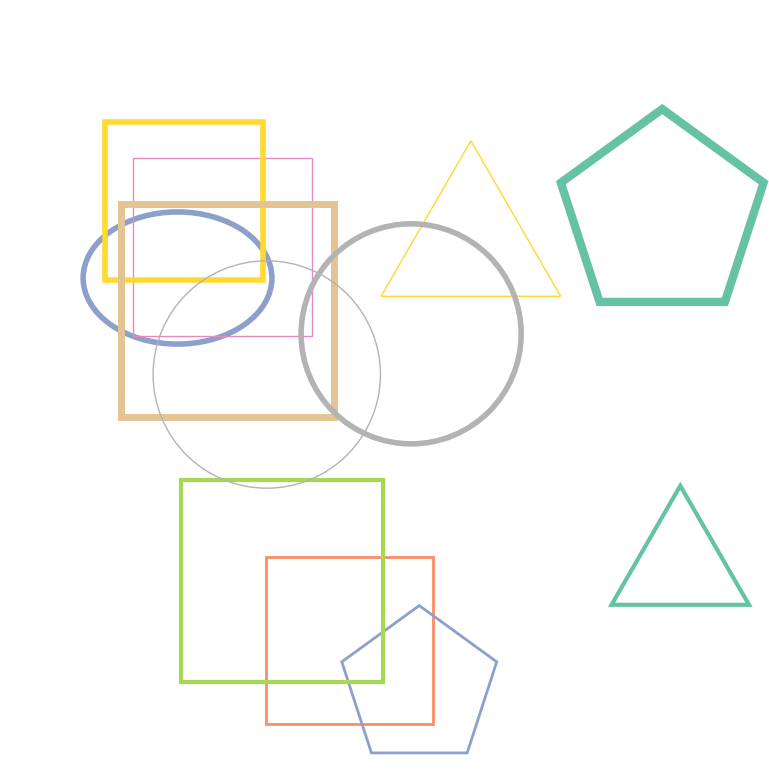[{"shape": "triangle", "thickness": 1.5, "radius": 0.52, "center": [0.883, 0.266]}, {"shape": "pentagon", "thickness": 3, "radius": 0.69, "center": [0.86, 0.72]}, {"shape": "square", "thickness": 1, "radius": 0.54, "center": [0.453, 0.168]}, {"shape": "oval", "thickness": 2, "radius": 0.61, "center": [0.231, 0.639]}, {"shape": "pentagon", "thickness": 1, "radius": 0.53, "center": [0.545, 0.108]}, {"shape": "square", "thickness": 0.5, "radius": 0.58, "center": [0.289, 0.679]}, {"shape": "square", "thickness": 1.5, "radius": 0.66, "center": [0.366, 0.246]}, {"shape": "triangle", "thickness": 0.5, "radius": 0.67, "center": [0.612, 0.683]}, {"shape": "square", "thickness": 2, "radius": 0.51, "center": [0.239, 0.739]}, {"shape": "square", "thickness": 2.5, "radius": 0.69, "center": [0.296, 0.597]}, {"shape": "circle", "thickness": 0.5, "radius": 0.74, "center": [0.346, 0.514]}, {"shape": "circle", "thickness": 2, "radius": 0.71, "center": [0.534, 0.566]}]